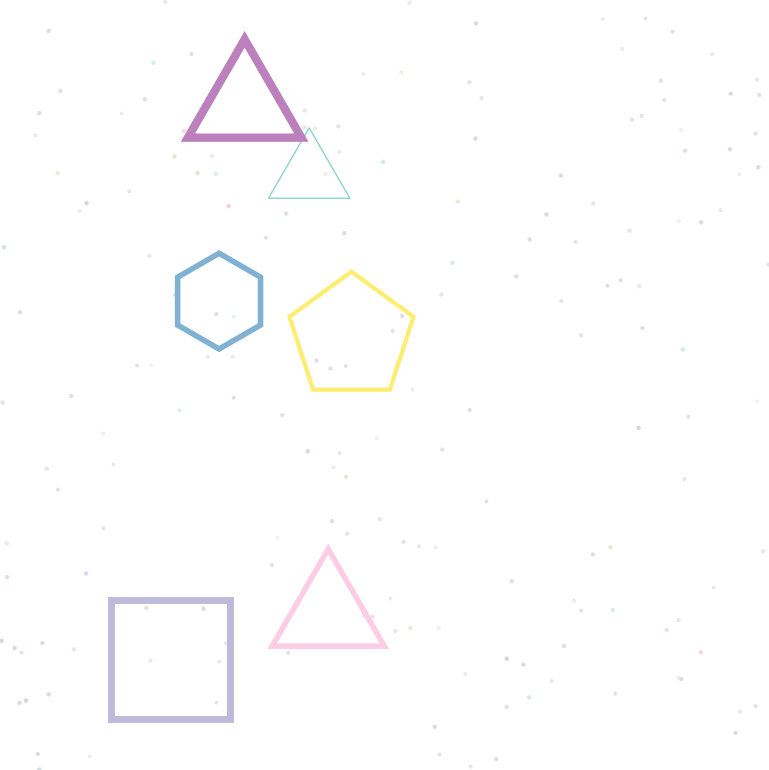[{"shape": "triangle", "thickness": 0.5, "radius": 0.31, "center": [0.402, 0.773]}, {"shape": "square", "thickness": 2.5, "radius": 0.39, "center": [0.221, 0.143]}, {"shape": "hexagon", "thickness": 2, "radius": 0.31, "center": [0.285, 0.609]}, {"shape": "triangle", "thickness": 2, "radius": 0.42, "center": [0.426, 0.203]}, {"shape": "triangle", "thickness": 3, "radius": 0.43, "center": [0.318, 0.864]}, {"shape": "pentagon", "thickness": 1.5, "radius": 0.42, "center": [0.456, 0.562]}]